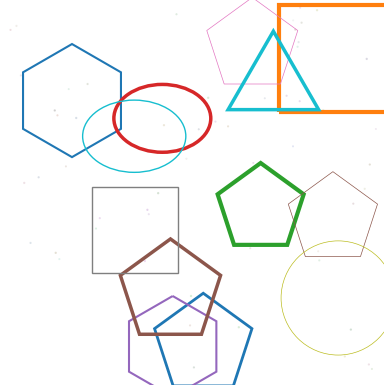[{"shape": "pentagon", "thickness": 2, "radius": 0.67, "center": [0.528, 0.105]}, {"shape": "hexagon", "thickness": 1.5, "radius": 0.73, "center": [0.187, 0.739]}, {"shape": "square", "thickness": 3, "radius": 0.69, "center": [0.864, 0.848]}, {"shape": "pentagon", "thickness": 3, "radius": 0.59, "center": [0.677, 0.459]}, {"shape": "oval", "thickness": 2.5, "radius": 0.63, "center": [0.422, 0.693]}, {"shape": "hexagon", "thickness": 1.5, "radius": 0.66, "center": [0.449, 0.1]}, {"shape": "pentagon", "thickness": 0.5, "radius": 0.61, "center": [0.865, 0.432]}, {"shape": "pentagon", "thickness": 2.5, "radius": 0.68, "center": [0.443, 0.242]}, {"shape": "pentagon", "thickness": 0.5, "radius": 0.62, "center": [0.655, 0.882]}, {"shape": "square", "thickness": 1, "radius": 0.55, "center": [0.351, 0.403]}, {"shape": "circle", "thickness": 0.5, "radius": 0.74, "center": [0.878, 0.226]}, {"shape": "triangle", "thickness": 2.5, "radius": 0.68, "center": [0.71, 0.783]}, {"shape": "oval", "thickness": 1, "radius": 0.67, "center": [0.349, 0.646]}]